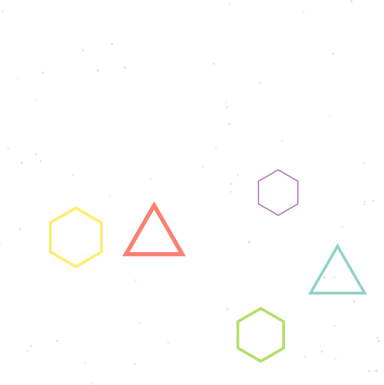[{"shape": "triangle", "thickness": 2, "radius": 0.41, "center": [0.877, 0.279]}, {"shape": "triangle", "thickness": 3, "radius": 0.42, "center": [0.4, 0.382]}, {"shape": "hexagon", "thickness": 2, "radius": 0.34, "center": [0.677, 0.13]}, {"shape": "hexagon", "thickness": 1, "radius": 0.29, "center": [0.723, 0.5]}, {"shape": "hexagon", "thickness": 2, "radius": 0.38, "center": [0.197, 0.384]}]